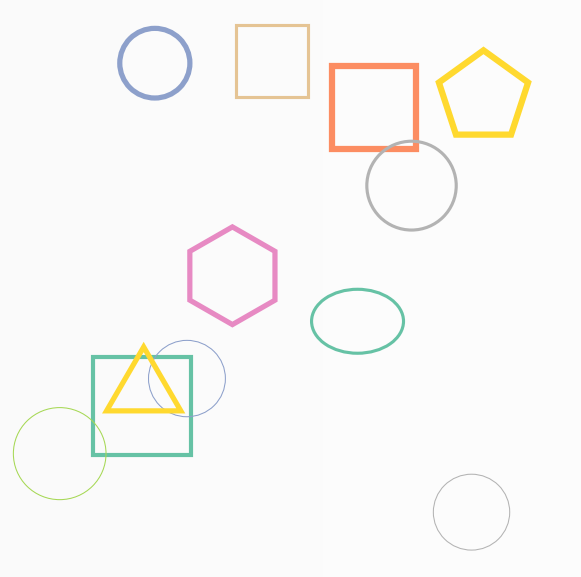[{"shape": "oval", "thickness": 1.5, "radius": 0.4, "center": [0.615, 0.443]}, {"shape": "square", "thickness": 2, "radius": 0.42, "center": [0.244, 0.296]}, {"shape": "square", "thickness": 3, "radius": 0.36, "center": [0.644, 0.812]}, {"shape": "circle", "thickness": 2.5, "radius": 0.3, "center": [0.266, 0.89]}, {"shape": "circle", "thickness": 0.5, "radius": 0.33, "center": [0.322, 0.344]}, {"shape": "hexagon", "thickness": 2.5, "radius": 0.42, "center": [0.4, 0.522]}, {"shape": "circle", "thickness": 0.5, "radius": 0.4, "center": [0.103, 0.214]}, {"shape": "triangle", "thickness": 2.5, "radius": 0.37, "center": [0.247, 0.325]}, {"shape": "pentagon", "thickness": 3, "radius": 0.4, "center": [0.832, 0.831]}, {"shape": "square", "thickness": 1.5, "radius": 0.31, "center": [0.468, 0.894]}, {"shape": "circle", "thickness": 0.5, "radius": 0.33, "center": [0.811, 0.112]}, {"shape": "circle", "thickness": 1.5, "radius": 0.38, "center": [0.708, 0.678]}]